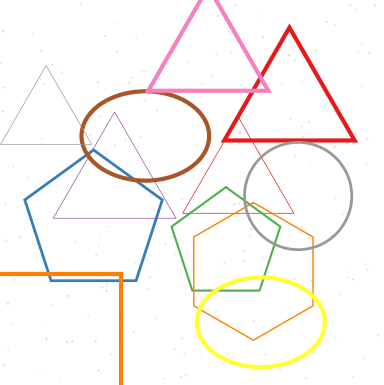[{"shape": "triangle", "thickness": 3, "radius": 0.98, "center": [0.752, 0.733]}, {"shape": "triangle", "thickness": 0.5, "radius": 0.83, "center": [0.619, 0.529]}, {"shape": "pentagon", "thickness": 2, "radius": 0.94, "center": [0.243, 0.423]}, {"shape": "pentagon", "thickness": 1.5, "radius": 0.74, "center": [0.587, 0.365]}, {"shape": "triangle", "thickness": 0.5, "radius": 0.92, "center": [0.298, 0.525]}, {"shape": "hexagon", "thickness": 1, "radius": 0.89, "center": [0.658, 0.295]}, {"shape": "square", "thickness": 3, "radius": 0.89, "center": [0.136, 0.11]}, {"shape": "oval", "thickness": 3, "radius": 0.83, "center": [0.678, 0.163]}, {"shape": "oval", "thickness": 3, "radius": 0.83, "center": [0.377, 0.647]}, {"shape": "triangle", "thickness": 3, "radius": 0.9, "center": [0.541, 0.854]}, {"shape": "triangle", "thickness": 0.5, "radius": 0.68, "center": [0.12, 0.693]}, {"shape": "circle", "thickness": 2, "radius": 0.7, "center": [0.774, 0.491]}]